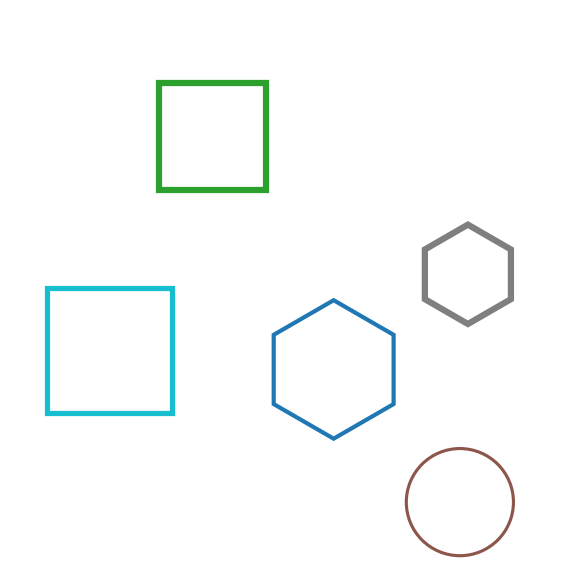[{"shape": "hexagon", "thickness": 2, "radius": 0.6, "center": [0.578, 0.359]}, {"shape": "square", "thickness": 3, "radius": 0.46, "center": [0.368, 0.763]}, {"shape": "circle", "thickness": 1.5, "radius": 0.46, "center": [0.796, 0.13]}, {"shape": "hexagon", "thickness": 3, "radius": 0.43, "center": [0.81, 0.524]}, {"shape": "square", "thickness": 2.5, "radius": 0.54, "center": [0.19, 0.392]}]